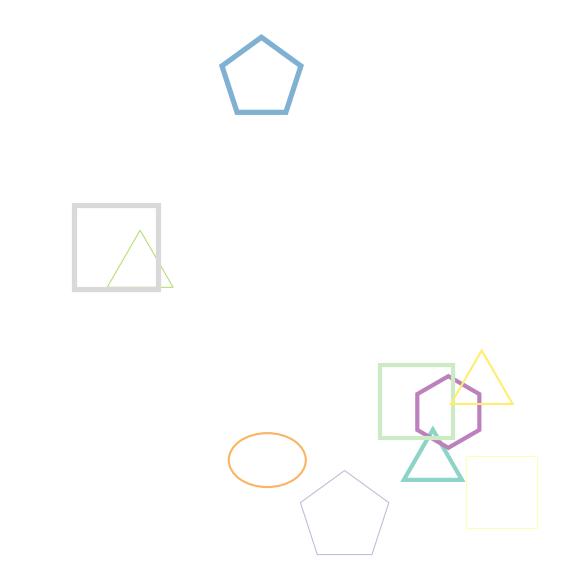[{"shape": "triangle", "thickness": 2, "radius": 0.29, "center": [0.75, 0.197]}, {"shape": "square", "thickness": 0.5, "radius": 0.31, "center": [0.869, 0.147]}, {"shape": "pentagon", "thickness": 0.5, "radius": 0.4, "center": [0.597, 0.104]}, {"shape": "pentagon", "thickness": 2.5, "radius": 0.36, "center": [0.453, 0.863]}, {"shape": "oval", "thickness": 1, "radius": 0.33, "center": [0.463, 0.202]}, {"shape": "triangle", "thickness": 0.5, "radius": 0.33, "center": [0.243, 0.535]}, {"shape": "square", "thickness": 2.5, "radius": 0.37, "center": [0.201, 0.572]}, {"shape": "hexagon", "thickness": 2, "radius": 0.31, "center": [0.776, 0.286]}, {"shape": "square", "thickness": 2, "radius": 0.32, "center": [0.721, 0.304]}, {"shape": "triangle", "thickness": 1, "radius": 0.31, "center": [0.834, 0.331]}]